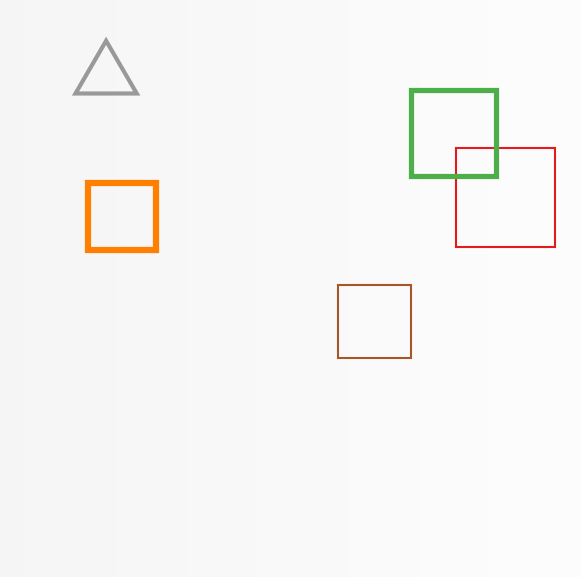[{"shape": "square", "thickness": 1, "radius": 0.43, "center": [0.87, 0.658]}, {"shape": "square", "thickness": 2.5, "radius": 0.37, "center": [0.78, 0.769]}, {"shape": "square", "thickness": 3, "radius": 0.29, "center": [0.21, 0.624]}, {"shape": "square", "thickness": 1, "radius": 0.32, "center": [0.645, 0.443]}, {"shape": "triangle", "thickness": 2, "radius": 0.3, "center": [0.183, 0.868]}]